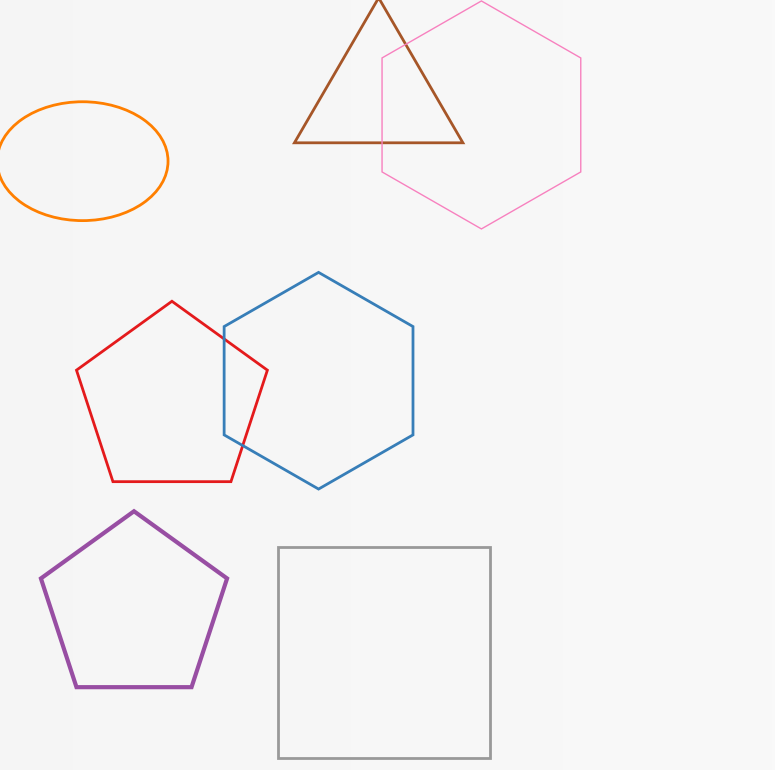[{"shape": "pentagon", "thickness": 1, "radius": 0.65, "center": [0.222, 0.479]}, {"shape": "hexagon", "thickness": 1, "radius": 0.7, "center": [0.411, 0.506]}, {"shape": "pentagon", "thickness": 1.5, "radius": 0.63, "center": [0.173, 0.21]}, {"shape": "oval", "thickness": 1, "radius": 0.55, "center": [0.107, 0.791]}, {"shape": "triangle", "thickness": 1, "radius": 0.63, "center": [0.489, 0.877]}, {"shape": "hexagon", "thickness": 0.5, "radius": 0.74, "center": [0.621, 0.851]}, {"shape": "square", "thickness": 1, "radius": 0.68, "center": [0.495, 0.153]}]